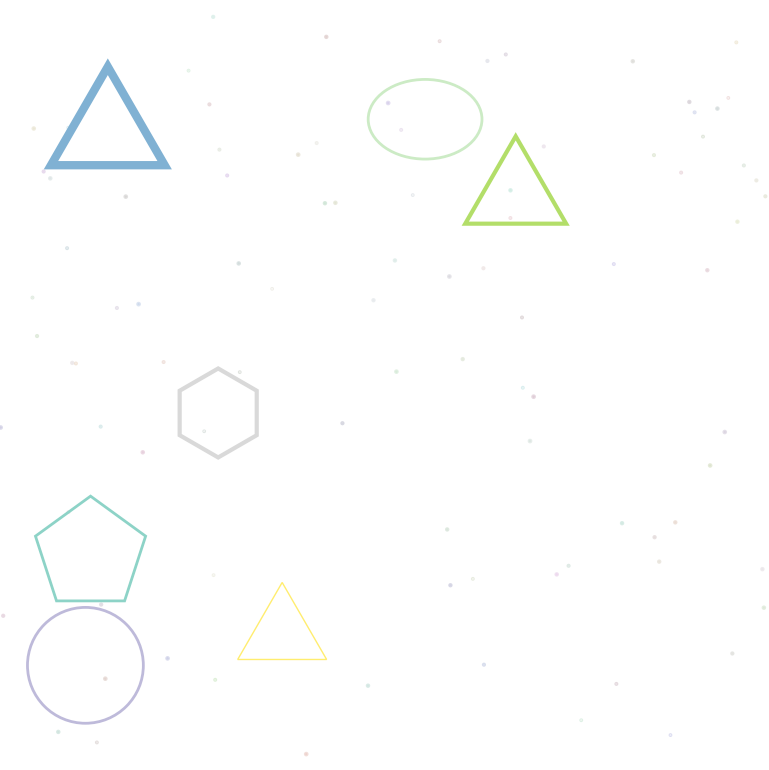[{"shape": "pentagon", "thickness": 1, "radius": 0.38, "center": [0.118, 0.28]}, {"shape": "circle", "thickness": 1, "radius": 0.38, "center": [0.111, 0.136]}, {"shape": "triangle", "thickness": 3, "radius": 0.43, "center": [0.14, 0.828]}, {"shape": "triangle", "thickness": 1.5, "radius": 0.38, "center": [0.67, 0.747]}, {"shape": "hexagon", "thickness": 1.5, "radius": 0.29, "center": [0.283, 0.464]}, {"shape": "oval", "thickness": 1, "radius": 0.37, "center": [0.552, 0.845]}, {"shape": "triangle", "thickness": 0.5, "radius": 0.33, "center": [0.366, 0.177]}]